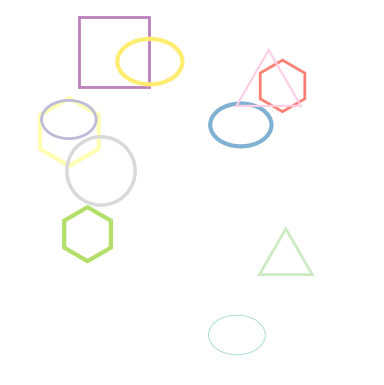[{"shape": "oval", "thickness": 0.5, "radius": 0.37, "center": [0.615, 0.13]}, {"shape": "hexagon", "thickness": 3, "radius": 0.44, "center": [0.18, 0.657]}, {"shape": "oval", "thickness": 2, "radius": 0.35, "center": [0.179, 0.69]}, {"shape": "hexagon", "thickness": 2, "radius": 0.33, "center": [0.734, 0.777]}, {"shape": "oval", "thickness": 3, "radius": 0.4, "center": [0.626, 0.676]}, {"shape": "hexagon", "thickness": 3, "radius": 0.35, "center": [0.227, 0.392]}, {"shape": "triangle", "thickness": 1.5, "radius": 0.48, "center": [0.698, 0.773]}, {"shape": "circle", "thickness": 2.5, "radius": 0.44, "center": [0.262, 0.556]}, {"shape": "square", "thickness": 2, "radius": 0.45, "center": [0.296, 0.866]}, {"shape": "triangle", "thickness": 2, "radius": 0.4, "center": [0.742, 0.326]}, {"shape": "oval", "thickness": 3, "radius": 0.42, "center": [0.389, 0.84]}]